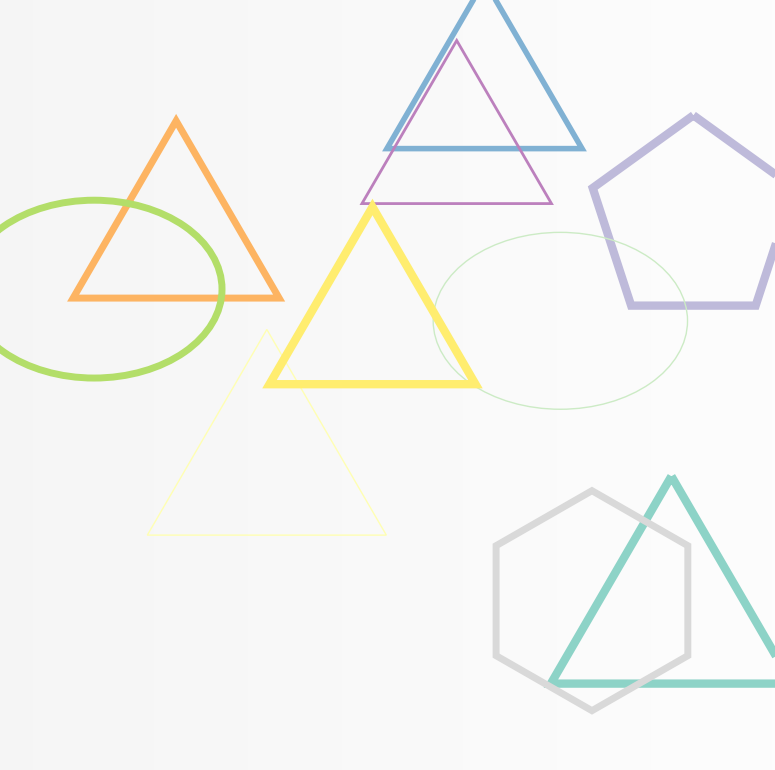[{"shape": "triangle", "thickness": 3, "radius": 0.9, "center": [0.866, 0.202]}, {"shape": "triangle", "thickness": 0.5, "radius": 0.89, "center": [0.344, 0.394]}, {"shape": "pentagon", "thickness": 3, "radius": 0.68, "center": [0.895, 0.714]}, {"shape": "triangle", "thickness": 2, "radius": 0.73, "center": [0.625, 0.88]}, {"shape": "triangle", "thickness": 2.5, "radius": 0.77, "center": [0.227, 0.69]}, {"shape": "oval", "thickness": 2.5, "radius": 0.82, "center": [0.121, 0.625]}, {"shape": "hexagon", "thickness": 2.5, "radius": 0.71, "center": [0.764, 0.22]}, {"shape": "triangle", "thickness": 1, "radius": 0.71, "center": [0.589, 0.806]}, {"shape": "oval", "thickness": 0.5, "radius": 0.82, "center": [0.723, 0.583]}, {"shape": "triangle", "thickness": 3, "radius": 0.77, "center": [0.481, 0.578]}]